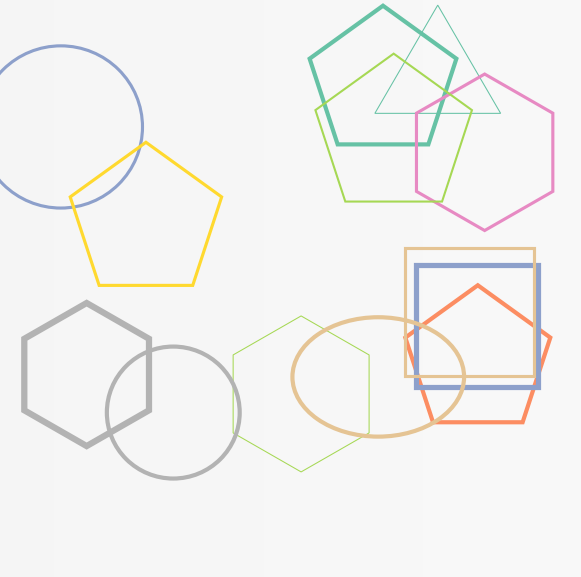[{"shape": "triangle", "thickness": 0.5, "radius": 0.62, "center": [0.753, 0.865]}, {"shape": "pentagon", "thickness": 2, "radius": 0.66, "center": [0.659, 0.856]}, {"shape": "pentagon", "thickness": 2, "radius": 0.66, "center": [0.822, 0.374]}, {"shape": "circle", "thickness": 1.5, "radius": 0.7, "center": [0.105, 0.779]}, {"shape": "square", "thickness": 2.5, "radius": 0.53, "center": [0.82, 0.435]}, {"shape": "hexagon", "thickness": 1.5, "radius": 0.68, "center": [0.834, 0.735]}, {"shape": "pentagon", "thickness": 1, "radius": 0.71, "center": [0.677, 0.765]}, {"shape": "hexagon", "thickness": 0.5, "radius": 0.68, "center": [0.518, 0.317]}, {"shape": "pentagon", "thickness": 1.5, "radius": 0.68, "center": [0.251, 0.616]}, {"shape": "oval", "thickness": 2, "radius": 0.74, "center": [0.651, 0.346]}, {"shape": "square", "thickness": 1.5, "radius": 0.55, "center": [0.807, 0.458]}, {"shape": "hexagon", "thickness": 3, "radius": 0.62, "center": [0.149, 0.351]}, {"shape": "circle", "thickness": 2, "radius": 0.57, "center": [0.298, 0.285]}]